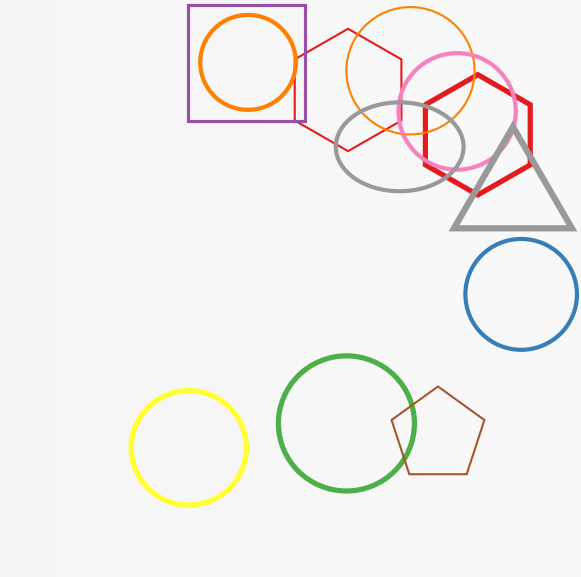[{"shape": "hexagon", "thickness": 1, "radius": 0.53, "center": [0.599, 0.843]}, {"shape": "hexagon", "thickness": 2.5, "radius": 0.52, "center": [0.822, 0.766]}, {"shape": "circle", "thickness": 2, "radius": 0.48, "center": [0.897, 0.489]}, {"shape": "circle", "thickness": 2.5, "radius": 0.59, "center": [0.596, 0.266]}, {"shape": "square", "thickness": 1.5, "radius": 0.5, "center": [0.424, 0.89]}, {"shape": "circle", "thickness": 2, "radius": 0.41, "center": [0.427, 0.891]}, {"shape": "circle", "thickness": 1, "radius": 0.55, "center": [0.706, 0.877]}, {"shape": "circle", "thickness": 2.5, "radius": 0.5, "center": [0.325, 0.224]}, {"shape": "pentagon", "thickness": 1, "radius": 0.42, "center": [0.754, 0.246]}, {"shape": "circle", "thickness": 2, "radius": 0.5, "center": [0.786, 0.806]}, {"shape": "oval", "thickness": 2, "radius": 0.55, "center": [0.688, 0.745]}, {"shape": "triangle", "thickness": 3, "radius": 0.59, "center": [0.882, 0.662]}]